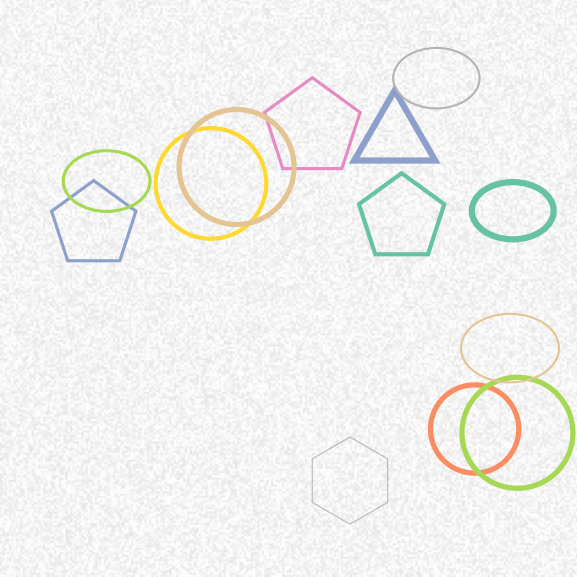[{"shape": "pentagon", "thickness": 2, "radius": 0.39, "center": [0.695, 0.622]}, {"shape": "oval", "thickness": 3, "radius": 0.35, "center": [0.888, 0.634]}, {"shape": "circle", "thickness": 2.5, "radius": 0.38, "center": [0.822, 0.256]}, {"shape": "triangle", "thickness": 3, "radius": 0.41, "center": [0.683, 0.762]}, {"shape": "pentagon", "thickness": 1.5, "radius": 0.38, "center": [0.162, 0.61]}, {"shape": "pentagon", "thickness": 1.5, "radius": 0.44, "center": [0.541, 0.778]}, {"shape": "circle", "thickness": 2.5, "radius": 0.48, "center": [0.896, 0.25]}, {"shape": "oval", "thickness": 1.5, "radius": 0.38, "center": [0.185, 0.686]}, {"shape": "circle", "thickness": 2, "radius": 0.48, "center": [0.365, 0.681]}, {"shape": "circle", "thickness": 2.5, "radius": 0.5, "center": [0.41, 0.71]}, {"shape": "oval", "thickness": 1, "radius": 0.42, "center": [0.883, 0.396]}, {"shape": "hexagon", "thickness": 0.5, "radius": 0.38, "center": [0.606, 0.167]}, {"shape": "oval", "thickness": 1, "radius": 0.37, "center": [0.756, 0.864]}]